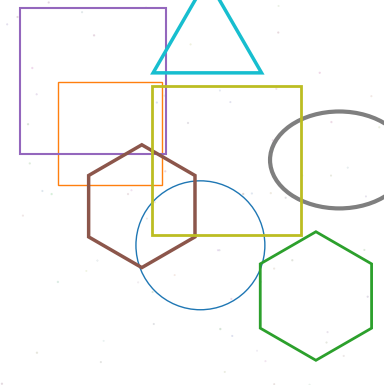[{"shape": "circle", "thickness": 1, "radius": 0.84, "center": [0.521, 0.363]}, {"shape": "square", "thickness": 1, "radius": 0.67, "center": [0.285, 0.653]}, {"shape": "hexagon", "thickness": 2, "radius": 0.83, "center": [0.821, 0.231]}, {"shape": "square", "thickness": 1.5, "radius": 0.95, "center": [0.242, 0.79]}, {"shape": "hexagon", "thickness": 2.5, "radius": 0.8, "center": [0.368, 0.464]}, {"shape": "oval", "thickness": 3, "radius": 0.9, "center": [0.881, 0.585]}, {"shape": "square", "thickness": 2, "radius": 0.97, "center": [0.589, 0.583]}, {"shape": "triangle", "thickness": 2.5, "radius": 0.81, "center": [0.539, 0.892]}]